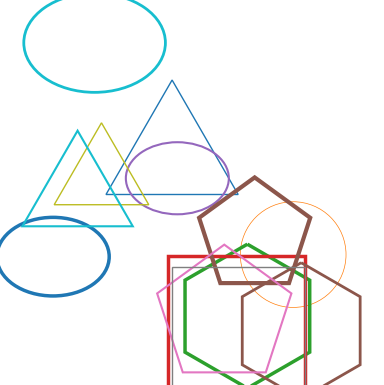[{"shape": "triangle", "thickness": 1, "radius": 0.99, "center": [0.447, 0.594]}, {"shape": "oval", "thickness": 2.5, "radius": 0.73, "center": [0.138, 0.333]}, {"shape": "circle", "thickness": 0.5, "radius": 0.69, "center": [0.761, 0.339]}, {"shape": "hexagon", "thickness": 2.5, "radius": 0.93, "center": [0.643, 0.179]}, {"shape": "square", "thickness": 2.5, "radius": 0.89, "center": [0.615, 0.156]}, {"shape": "oval", "thickness": 1.5, "radius": 0.67, "center": [0.461, 0.537]}, {"shape": "pentagon", "thickness": 3, "radius": 0.76, "center": [0.661, 0.387]}, {"shape": "hexagon", "thickness": 2, "radius": 0.88, "center": [0.782, 0.141]}, {"shape": "pentagon", "thickness": 1.5, "radius": 0.92, "center": [0.583, 0.181]}, {"shape": "square", "thickness": 1, "radius": 0.87, "center": [0.62, 0.132]}, {"shape": "triangle", "thickness": 1, "radius": 0.71, "center": [0.264, 0.539]}, {"shape": "triangle", "thickness": 1.5, "radius": 0.83, "center": [0.202, 0.495]}, {"shape": "oval", "thickness": 2, "radius": 0.92, "center": [0.246, 0.889]}]